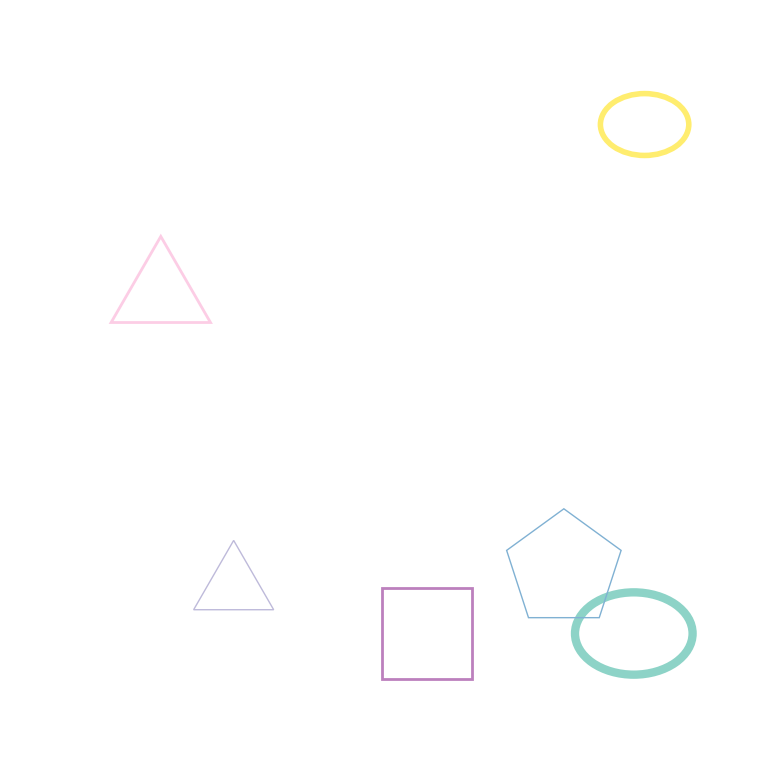[{"shape": "oval", "thickness": 3, "radius": 0.38, "center": [0.823, 0.177]}, {"shape": "triangle", "thickness": 0.5, "radius": 0.3, "center": [0.303, 0.238]}, {"shape": "pentagon", "thickness": 0.5, "radius": 0.39, "center": [0.732, 0.261]}, {"shape": "triangle", "thickness": 1, "radius": 0.37, "center": [0.209, 0.618]}, {"shape": "square", "thickness": 1, "radius": 0.29, "center": [0.554, 0.177]}, {"shape": "oval", "thickness": 2, "radius": 0.29, "center": [0.837, 0.838]}]